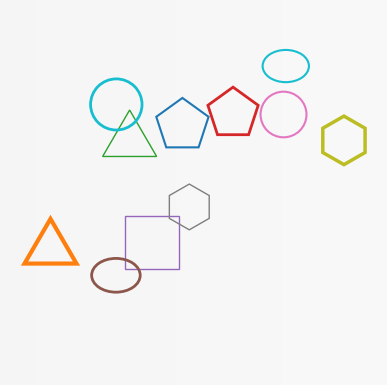[{"shape": "pentagon", "thickness": 1.5, "radius": 0.35, "center": [0.471, 0.675]}, {"shape": "triangle", "thickness": 3, "radius": 0.39, "center": [0.13, 0.354]}, {"shape": "triangle", "thickness": 1, "radius": 0.4, "center": [0.335, 0.634]}, {"shape": "pentagon", "thickness": 2, "radius": 0.34, "center": [0.601, 0.705]}, {"shape": "square", "thickness": 1, "radius": 0.34, "center": [0.393, 0.37]}, {"shape": "oval", "thickness": 2, "radius": 0.31, "center": [0.299, 0.285]}, {"shape": "circle", "thickness": 1.5, "radius": 0.3, "center": [0.732, 0.703]}, {"shape": "hexagon", "thickness": 1, "radius": 0.3, "center": [0.488, 0.462]}, {"shape": "hexagon", "thickness": 2.5, "radius": 0.32, "center": [0.888, 0.635]}, {"shape": "circle", "thickness": 2, "radius": 0.33, "center": [0.3, 0.729]}, {"shape": "oval", "thickness": 1.5, "radius": 0.3, "center": [0.737, 0.828]}]